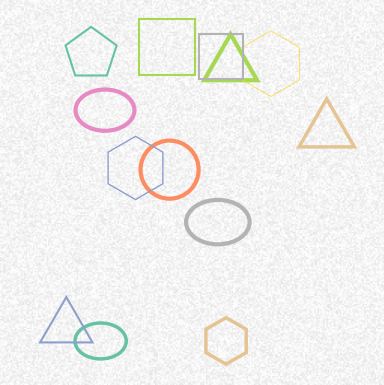[{"shape": "pentagon", "thickness": 1.5, "radius": 0.35, "center": [0.237, 0.86]}, {"shape": "oval", "thickness": 2.5, "radius": 0.33, "center": [0.261, 0.114]}, {"shape": "circle", "thickness": 3, "radius": 0.38, "center": [0.44, 0.559]}, {"shape": "triangle", "thickness": 1.5, "radius": 0.39, "center": [0.172, 0.15]}, {"shape": "hexagon", "thickness": 1, "radius": 0.41, "center": [0.352, 0.564]}, {"shape": "oval", "thickness": 3, "radius": 0.38, "center": [0.273, 0.714]}, {"shape": "triangle", "thickness": 3, "radius": 0.4, "center": [0.599, 0.831]}, {"shape": "square", "thickness": 1.5, "radius": 0.36, "center": [0.433, 0.878]}, {"shape": "hexagon", "thickness": 0.5, "radius": 0.43, "center": [0.704, 0.835]}, {"shape": "triangle", "thickness": 2.5, "radius": 0.42, "center": [0.849, 0.66]}, {"shape": "hexagon", "thickness": 2.5, "radius": 0.3, "center": [0.587, 0.114]}, {"shape": "oval", "thickness": 3, "radius": 0.41, "center": [0.566, 0.423]}, {"shape": "square", "thickness": 1.5, "radius": 0.29, "center": [0.574, 0.854]}]